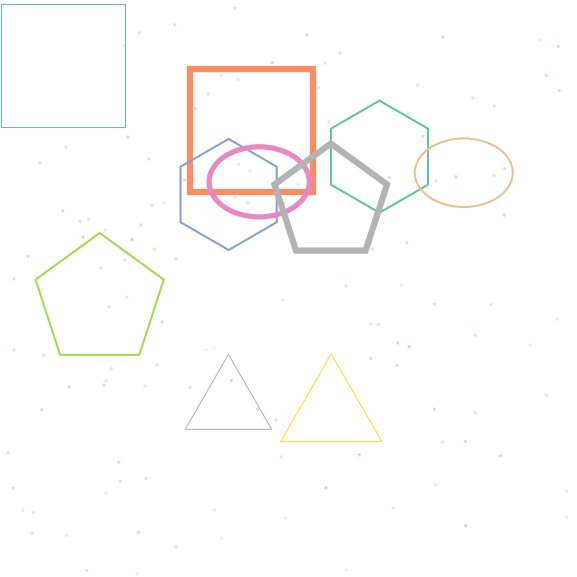[{"shape": "hexagon", "thickness": 1, "radius": 0.49, "center": [0.657, 0.728]}, {"shape": "square", "thickness": 0.5, "radius": 0.53, "center": [0.109, 0.885]}, {"shape": "square", "thickness": 3, "radius": 0.53, "center": [0.436, 0.772]}, {"shape": "hexagon", "thickness": 1, "radius": 0.48, "center": [0.396, 0.662]}, {"shape": "oval", "thickness": 2.5, "radius": 0.43, "center": [0.449, 0.684]}, {"shape": "pentagon", "thickness": 1, "radius": 0.58, "center": [0.173, 0.479]}, {"shape": "triangle", "thickness": 0.5, "radius": 0.51, "center": [0.574, 0.285]}, {"shape": "oval", "thickness": 1, "radius": 0.42, "center": [0.803, 0.7]}, {"shape": "triangle", "thickness": 0.5, "radius": 0.43, "center": [0.396, 0.299]}, {"shape": "pentagon", "thickness": 3, "radius": 0.51, "center": [0.573, 0.648]}]